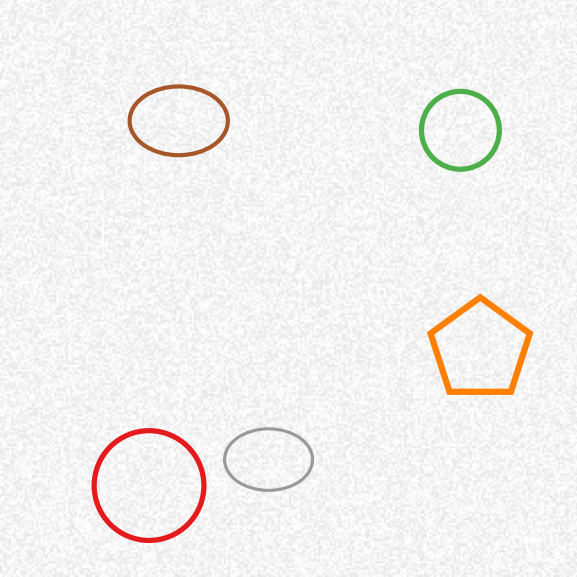[{"shape": "circle", "thickness": 2.5, "radius": 0.48, "center": [0.258, 0.158]}, {"shape": "circle", "thickness": 2.5, "radius": 0.34, "center": [0.797, 0.774]}, {"shape": "pentagon", "thickness": 3, "radius": 0.45, "center": [0.832, 0.394]}, {"shape": "oval", "thickness": 2, "radius": 0.43, "center": [0.31, 0.79]}, {"shape": "oval", "thickness": 1.5, "radius": 0.38, "center": [0.465, 0.203]}]